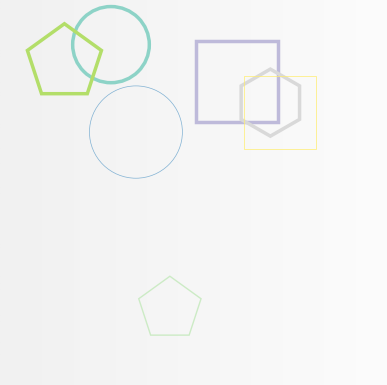[{"shape": "circle", "thickness": 2.5, "radius": 0.49, "center": [0.286, 0.884]}, {"shape": "square", "thickness": 2.5, "radius": 0.53, "center": [0.611, 0.788]}, {"shape": "circle", "thickness": 0.5, "radius": 0.6, "center": [0.351, 0.657]}, {"shape": "pentagon", "thickness": 2.5, "radius": 0.5, "center": [0.166, 0.838]}, {"shape": "hexagon", "thickness": 2.5, "radius": 0.44, "center": [0.698, 0.733]}, {"shape": "pentagon", "thickness": 1, "radius": 0.42, "center": [0.438, 0.198]}, {"shape": "square", "thickness": 0.5, "radius": 0.47, "center": [0.722, 0.708]}]